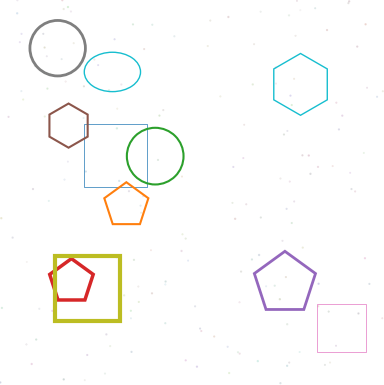[{"shape": "square", "thickness": 0.5, "radius": 0.41, "center": [0.301, 0.596]}, {"shape": "pentagon", "thickness": 1.5, "radius": 0.3, "center": [0.328, 0.467]}, {"shape": "circle", "thickness": 1.5, "radius": 0.37, "center": [0.403, 0.594]}, {"shape": "pentagon", "thickness": 2.5, "radius": 0.3, "center": [0.186, 0.269]}, {"shape": "pentagon", "thickness": 2, "radius": 0.42, "center": [0.74, 0.264]}, {"shape": "hexagon", "thickness": 1.5, "radius": 0.29, "center": [0.178, 0.674]}, {"shape": "square", "thickness": 0.5, "radius": 0.32, "center": [0.886, 0.148]}, {"shape": "circle", "thickness": 2, "radius": 0.36, "center": [0.15, 0.875]}, {"shape": "square", "thickness": 3, "radius": 0.42, "center": [0.228, 0.251]}, {"shape": "oval", "thickness": 1, "radius": 0.37, "center": [0.292, 0.813]}, {"shape": "hexagon", "thickness": 1, "radius": 0.4, "center": [0.781, 0.781]}]